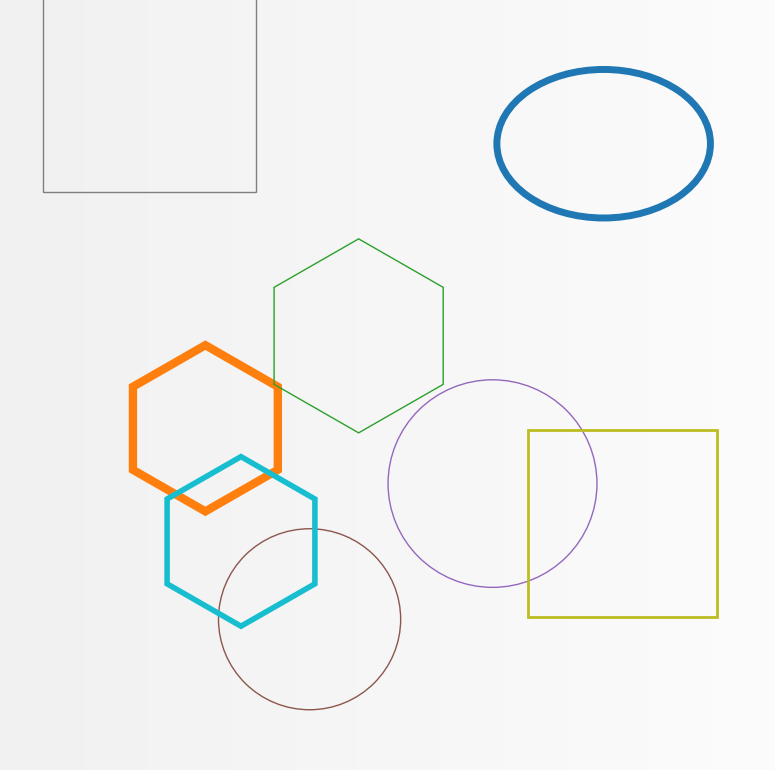[{"shape": "oval", "thickness": 2.5, "radius": 0.69, "center": [0.779, 0.813]}, {"shape": "hexagon", "thickness": 3, "radius": 0.54, "center": [0.265, 0.444]}, {"shape": "hexagon", "thickness": 0.5, "radius": 0.63, "center": [0.463, 0.564]}, {"shape": "circle", "thickness": 0.5, "radius": 0.67, "center": [0.635, 0.372]}, {"shape": "circle", "thickness": 0.5, "radius": 0.59, "center": [0.399, 0.196]}, {"shape": "square", "thickness": 0.5, "radius": 0.69, "center": [0.193, 0.888]}, {"shape": "square", "thickness": 1, "radius": 0.61, "center": [0.803, 0.32]}, {"shape": "hexagon", "thickness": 2, "radius": 0.55, "center": [0.311, 0.297]}]